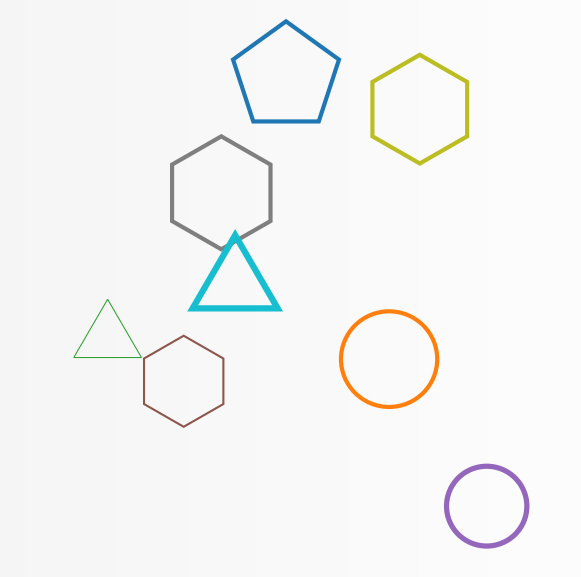[{"shape": "pentagon", "thickness": 2, "radius": 0.48, "center": [0.492, 0.866]}, {"shape": "circle", "thickness": 2, "radius": 0.41, "center": [0.669, 0.377]}, {"shape": "triangle", "thickness": 0.5, "radius": 0.34, "center": [0.185, 0.414]}, {"shape": "circle", "thickness": 2.5, "radius": 0.35, "center": [0.837, 0.123]}, {"shape": "hexagon", "thickness": 1, "radius": 0.39, "center": [0.316, 0.339]}, {"shape": "hexagon", "thickness": 2, "radius": 0.49, "center": [0.381, 0.665]}, {"shape": "hexagon", "thickness": 2, "radius": 0.47, "center": [0.722, 0.81]}, {"shape": "triangle", "thickness": 3, "radius": 0.42, "center": [0.405, 0.507]}]